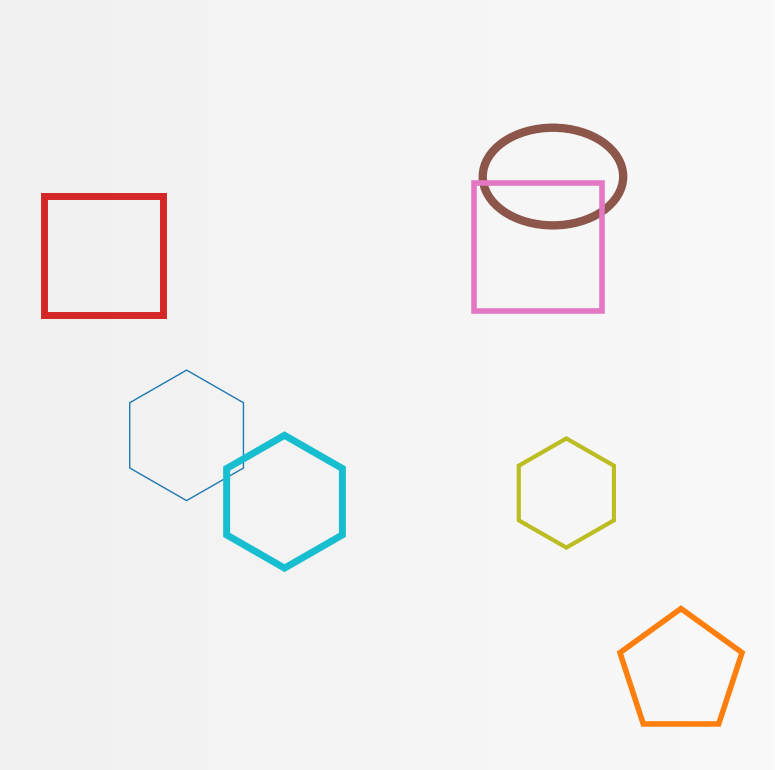[{"shape": "hexagon", "thickness": 0.5, "radius": 0.42, "center": [0.241, 0.435]}, {"shape": "pentagon", "thickness": 2, "radius": 0.41, "center": [0.879, 0.127]}, {"shape": "square", "thickness": 2.5, "radius": 0.38, "center": [0.133, 0.668]}, {"shape": "oval", "thickness": 3, "radius": 0.45, "center": [0.714, 0.771]}, {"shape": "square", "thickness": 2, "radius": 0.41, "center": [0.694, 0.679]}, {"shape": "hexagon", "thickness": 1.5, "radius": 0.35, "center": [0.731, 0.36]}, {"shape": "hexagon", "thickness": 2.5, "radius": 0.43, "center": [0.367, 0.348]}]